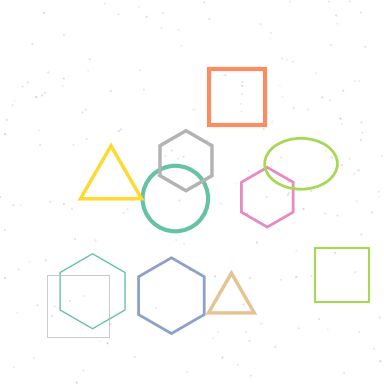[{"shape": "circle", "thickness": 3, "radius": 0.43, "center": [0.455, 0.484]}, {"shape": "hexagon", "thickness": 1, "radius": 0.49, "center": [0.24, 0.244]}, {"shape": "square", "thickness": 3, "radius": 0.36, "center": [0.616, 0.748]}, {"shape": "hexagon", "thickness": 2, "radius": 0.49, "center": [0.445, 0.232]}, {"shape": "hexagon", "thickness": 2, "radius": 0.39, "center": [0.694, 0.488]}, {"shape": "square", "thickness": 1.5, "radius": 0.35, "center": [0.888, 0.285]}, {"shape": "oval", "thickness": 2, "radius": 0.47, "center": [0.782, 0.575]}, {"shape": "triangle", "thickness": 2.5, "radius": 0.46, "center": [0.288, 0.53]}, {"shape": "triangle", "thickness": 2.5, "radius": 0.34, "center": [0.601, 0.222]}, {"shape": "square", "thickness": 0.5, "radius": 0.4, "center": [0.203, 0.205]}, {"shape": "hexagon", "thickness": 2.5, "radius": 0.39, "center": [0.483, 0.583]}]